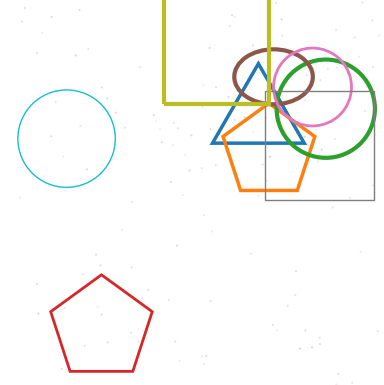[{"shape": "triangle", "thickness": 2.5, "radius": 0.69, "center": [0.671, 0.697]}, {"shape": "pentagon", "thickness": 2.5, "radius": 0.63, "center": [0.699, 0.607]}, {"shape": "circle", "thickness": 3, "radius": 0.64, "center": [0.846, 0.718]}, {"shape": "pentagon", "thickness": 2, "radius": 0.69, "center": [0.264, 0.148]}, {"shape": "oval", "thickness": 3, "radius": 0.51, "center": [0.711, 0.801]}, {"shape": "circle", "thickness": 2, "radius": 0.51, "center": [0.812, 0.774]}, {"shape": "square", "thickness": 1, "radius": 0.71, "center": [0.829, 0.622]}, {"shape": "square", "thickness": 3, "radius": 0.68, "center": [0.563, 0.867]}, {"shape": "circle", "thickness": 1, "radius": 0.63, "center": [0.173, 0.64]}]